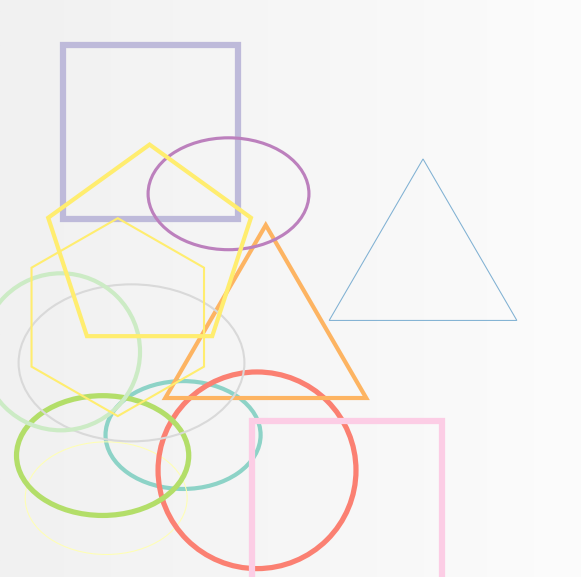[{"shape": "oval", "thickness": 2, "radius": 0.67, "center": [0.315, 0.246]}, {"shape": "oval", "thickness": 0.5, "radius": 0.7, "center": [0.183, 0.137]}, {"shape": "square", "thickness": 3, "radius": 0.75, "center": [0.259, 0.771]}, {"shape": "circle", "thickness": 2.5, "radius": 0.85, "center": [0.442, 0.185]}, {"shape": "triangle", "thickness": 0.5, "radius": 0.93, "center": [0.728, 0.537]}, {"shape": "triangle", "thickness": 2, "radius": 1.0, "center": [0.457, 0.41]}, {"shape": "oval", "thickness": 2.5, "radius": 0.74, "center": [0.177, 0.21]}, {"shape": "square", "thickness": 3, "radius": 0.82, "center": [0.597, 0.106]}, {"shape": "oval", "thickness": 1, "radius": 0.97, "center": [0.226, 0.371]}, {"shape": "oval", "thickness": 1.5, "radius": 0.69, "center": [0.393, 0.664]}, {"shape": "circle", "thickness": 2, "radius": 0.68, "center": [0.105, 0.39]}, {"shape": "pentagon", "thickness": 2, "radius": 0.92, "center": [0.257, 0.565]}, {"shape": "hexagon", "thickness": 1, "radius": 0.86, "center": [0.203, 0.45]}]